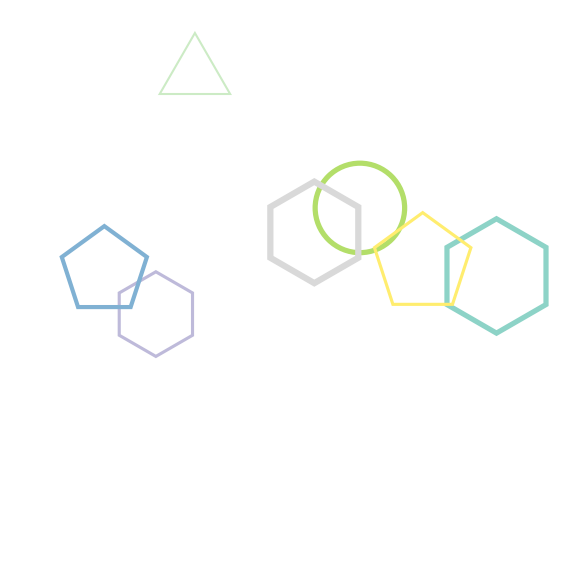[{"shape": "hexagon", "thickness": 2.5, "radius": 0.5, "center": [0.86, 0.521]}, {"shape": "hexagon", "thickness": 1.5, "radius": 0.37, "center": [0.27, 0.455]}, {"shape": "pentagon", "thickness": 2, "radius": 0.39, "center": [0.181, 0.53]}, {"shape": "circle", "thickness": 2.5, "radius": 0.39, "center": [0.623, 0.639]}, {"shape": "hexagon", "thickness": 3, "radius": 0.44, "center": [0.544, 0.597]}, {"shape": "triangle", "thickness": 1, "radius": 0.35, "center": [0.338, 0.872]}, {"shape": "pentagon", "thickness": 1.5, "radius": 0.44, "center": [0.732, 0.543]}]